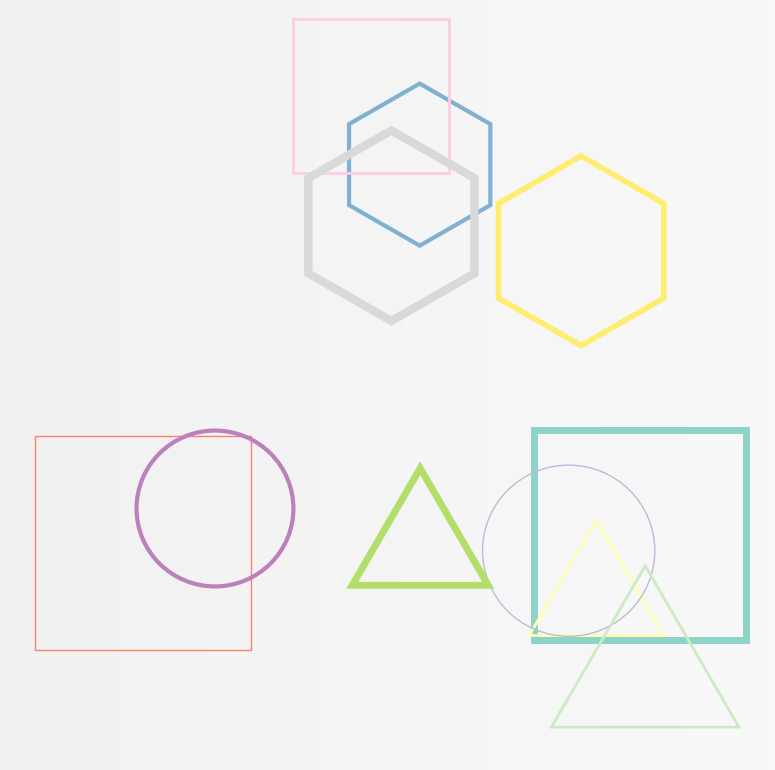[{"shape": "square", "thickness": 2.5, "radius": 0.68, "center": [0.825, 0.305]}, {"shape": "triangle", "thickness": 1, "radius": 0.5, "center": [0.77, 0.225]}, {"shape": "circle", "thickness": 0.5, "radius": 0.56, "center": [0.734, 0.285]}, {"shape": "square", "thickness": 0.5, "radius": 0.7, "center": [0.185, 0.295]}, {"shape": "hexagon", "thickness": 1.5, "radius": 0.53, "center": [0.542, 0.786]}, {"shape": "triangle", "thickness": 2.5, "radius": 0.51, "center": [0.542, 0.291]}, {"shape": "square", "thickness": 1, "radius": 0.5, "center": [0.479, 0.876]}, {"shape": "hexagon", "thickness": 3, "radius": 0.62, "center": [0.505, 0.707]}, {"shape": "circle", "thickness": 1.5, "radius": 0.51, "center": [0.277, 0.34]}, {"shape": "triangle", "thickness": 1, "radius": 0.7, "center": [0.832, 0.126]}, {"shape": "hexagon", "thickness": 2, "radius": 0.62, "center": [0.75, 0.674]}]